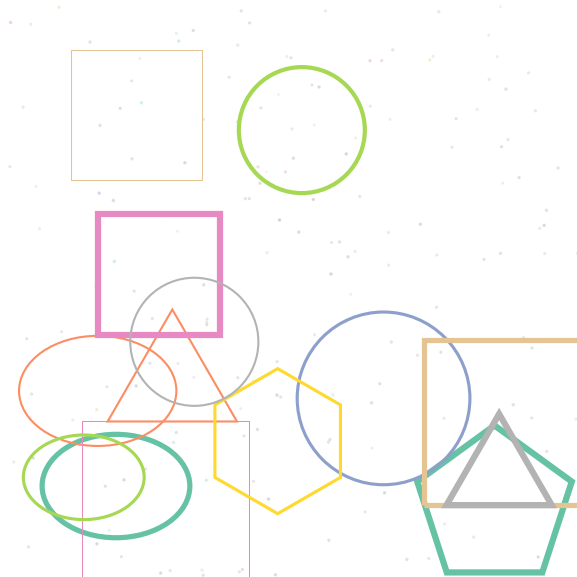[{"shape": "pentagon", "thickness": 3, "radius": 0.7, "center": [0.856, 0.122]}, {"shape": "oval", "thickness": 2.5, "radius": 0.64, "center": [0.201, 0.158]}, {"shape": "oval", "thickness": 1, "radius": 0.68, "center": [0.169, 0.322]}, {"shape": "triangle", "thickness": 1, "radius": 0.65, "center": [0.298, 0.334]}, {"shape": "circle", "thickness": 1.5, "radius": 0.75, "center": [0.664, 0.309]}, {"shape": "square", "thickness": 0.5, "radius": 0.72, "center": [0.287, 0.125]}, {"shape": "square", "thickness": 3, "radius": 0.53, "center": [0.275, 0.524]}, {"shape": "circle", "thickness": 2, "radius": 0.55, "center": [0.523, 0.774]}, {"shape": "oval", "thickness": 1.5, "radius": 0.52, "center": [0.145, 0.173]}, {"shape": "hexagon", "thickness": 1.5, "radius": 0.63, "center": [0.481, 0.235]}, {"shape": "square", "thickness": 2.5, "radius": 0.71, "center": [0.877, 0.268]}, {"shape": "square", "thickness": 0.5, "radius": 0.56, "center": [0.236, 0.8]}, {"shape": "circle", "thickness": 1, "radius": 0.55, "center": [0.337, 0.407]}, {"shape": "triangle", "thickness": 3, "radius": 0.53, "center": [0.864, 0.177]}]